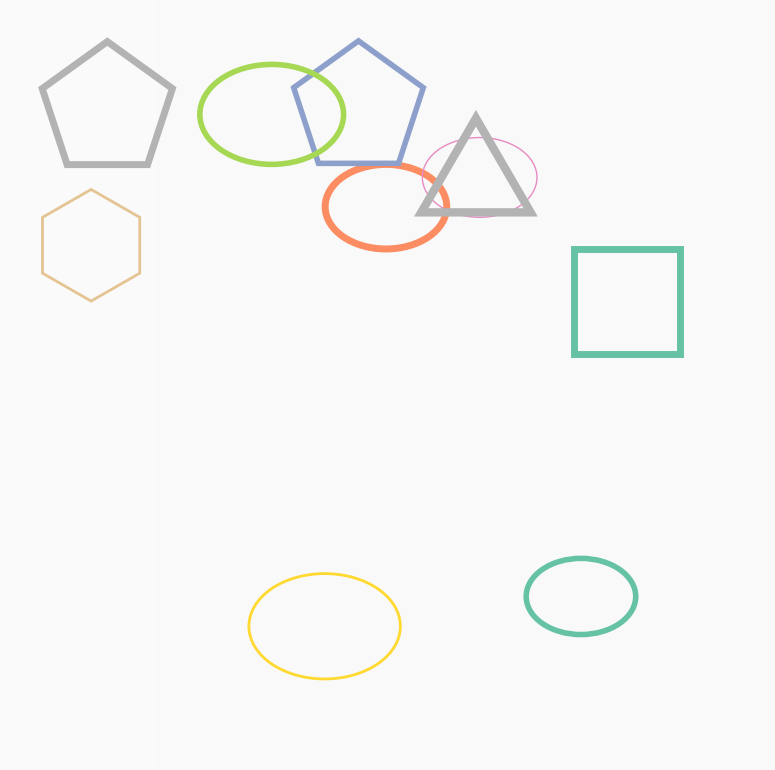[{"shape": "square", "thickness": 2.5, "radius": 0.34, "center": [0.809, 0.609]}, {"shape": "oval", "thickness": 2, "radius": 0.35, "center": [0.75, 0.225]}, {"shape": "oval", "thickness": 2.5, "radius": 0.39, "center": [0.498, 0.732]}, {"shape": "pentagon", "thickness": 2, "radius": 0.44, "center": [0.463, 0.859]}, {"shape": "oval", "thickness": 0.5, "radius": 0.37, "center": [0.619, 0.77]}, {"shape": "oval", "thickness": 2, "radius": 0.46, "center": [0.351, 0.851]}, {"shape": "oval", "thickness": 1, "radius": 0.49, "center": [0.419, 0.187]}, {"shape": "hexagon", "thickness": 1, "radius": 0.36, "center": [0.118, 0.681]}, {"shape": "triangle", "thickness": 3, "radius": 0.41, "center": [0.614, 0.765]}, {"shape": "pentagon", "thickness": 2.5, "radius": 0.44, "center": [0.138, 0.858]}]